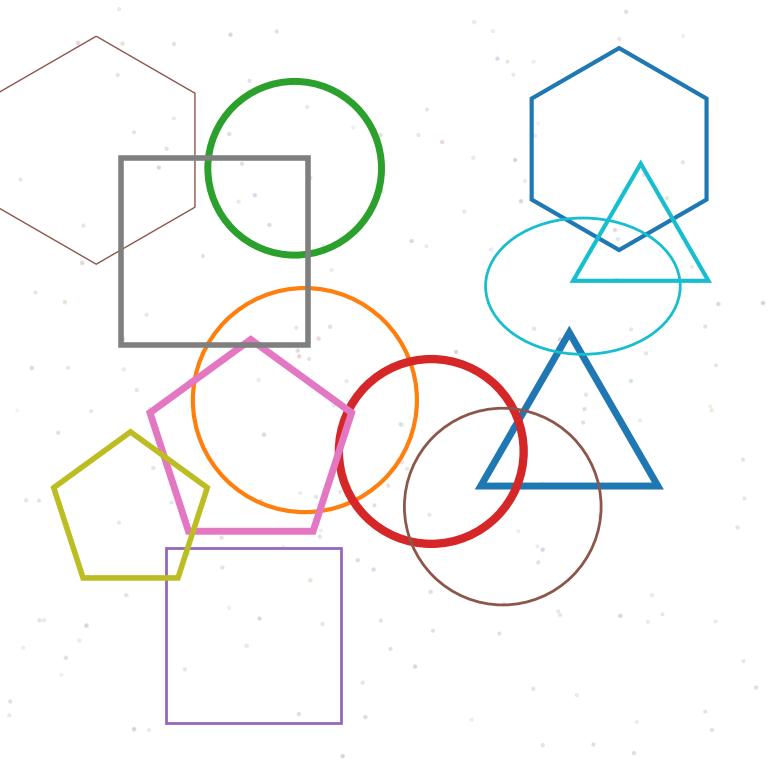[{"shape": "triangle", "thickness": 2.5, "radius": 0.66, "center": [0.739, 0.435]}, {"shape": "hexagon", "thickness": 1.5, "radius": 0.66, "center": [0.804, 0.806]}, {"shape": "circle", "thickness": 1.5, "radius": 0.73, "center": [0.396, 0.48]}, {"shape": "circle", "thickness": 2.5, "radius": 0.56, "center": [0.383, 0.781]}, {"shape": "circle", "thickness": 3, "radius": 0.6, "center": [0.56, 0.414]}, {"shape": "square", "thickness": 1, "radius": 0.57, "center": [0.33, 0.175]}, {"shape": "hexagon", "thickness": 0.5, "radius": 0.74, "center": [0.125, 0.805]}, {"shape": "circle", "thickness": 1, "radius": 0.64, "center": [0.653, 0.342]}, {"shape": "pentagon", "thickness": 2.5, "radius": 0.69, "center": [0.326, 0.421]}, {"shape": "square", "thickness": 2, "radius": 0.61, "center": [0.279, 0.674]}, {"shape": "pentagon", "thickness": 2, "radius": 0.52, "center": [0.169, 0.334]}, {"shape": "triangle", "thickness": 1.5, "radius": 0.51, "center": [0.832, 0.686]}, {"shape": "oval", "thickness": 1, "radius": 0.63, "center": [0.757, 0.628]}]